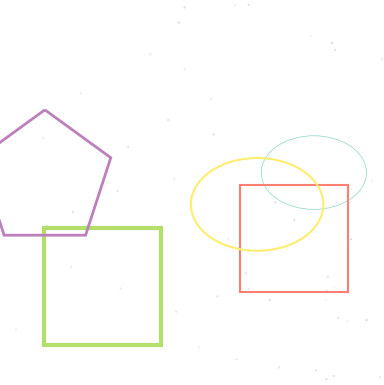[{"shape": "oval", "thickness": 0.5, "radius": 0.68, "center": [0.815, 0.552]}, {"shape": "square", "thickness": 1.5, "radius": 0.7, "center": [0.764, 0.38]}, {"shape": "square", "thickness": 3, "radius": 0.76, "center": [0.267, 0.257]}, {"shape": "pentagon", "thickness": 2, "radius": 0.9, "center": [0.117, 0.535]}, {"shape": "oval", "thickness": 1.5, "radius": 0.86, "center": [0.668, 0.469]}]